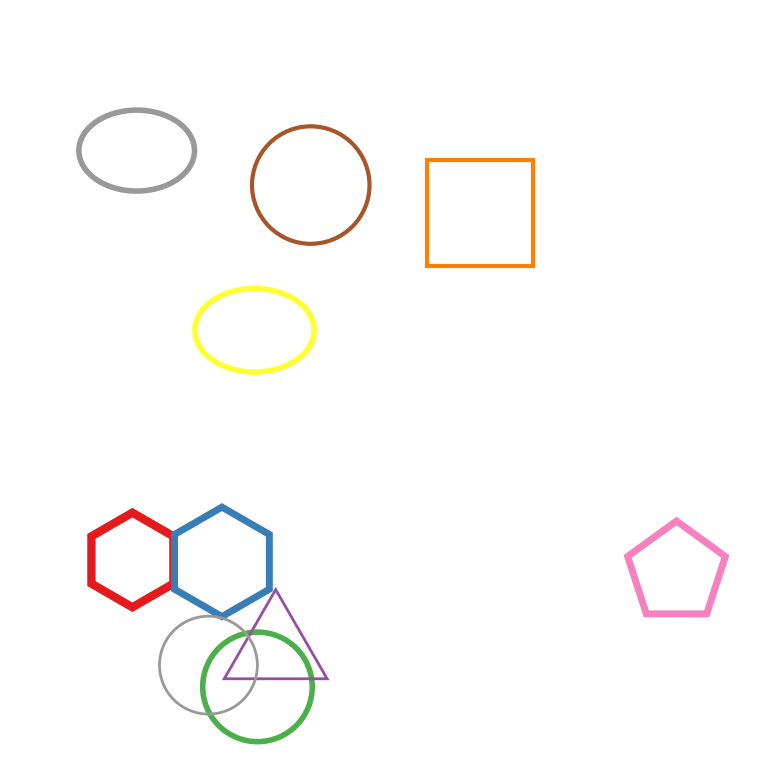[{"shape": "hexagon", "thickness": 3, "radius": 0.31, "center": [0.172, 0.273]}, {"shape": "hexagon", "thickness": 2.5, "radius": 0.36, "center": [0.288, 0.27]}, {"shape": "circle", "thickness": 2, "radius": 0.36, "center": [0.334, 0.108]}, {"shape": "triangle", "thickness": 1, "radius": 0.39, "center": [0.358, 0.157]}, {"shape": "square", "thickness": 1.5, "radius": 0.35, "center": [0.623, 0.723]}, {"shape": "oval", "thickness": 2, "radius": 0.39, "center": [0.331, 0.571]}, {"shape": "circle", "thickness": 1.5, "radius": 0.38, "center": [0.404, 0.76]}, {"shape": "pentagon", "thickness": 2.5, "radius": 0.33, "center": [0.879, 0.257]}, {"shape": "circle", "thickness": 1, "radius": 0.32, "center": [0.271, 0.136]}, {"shape": "oval", "thickness": 2, "radius": 0.38, "center": [0.178, 0.804]}]